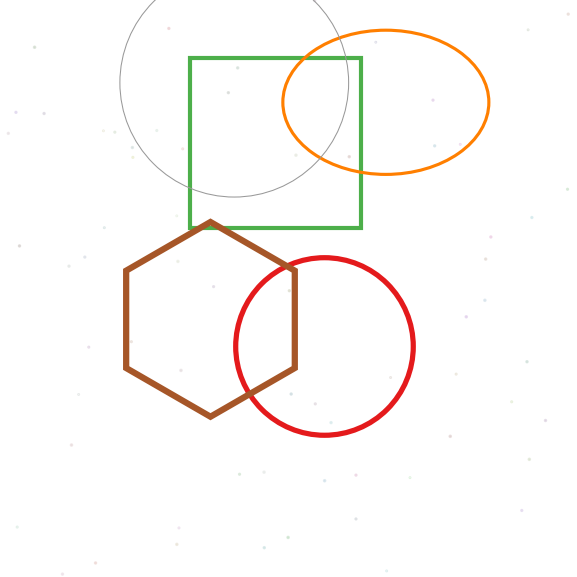[{"shape": "circle", "thickness": 2.5, "radius": 0.77, "center": [0.562, 0.399]}, {"shape": "square", "thickness": 2, "radius": 0.74, "center": [0.477, 0.752]}, {"shape": "oval", "thickness": 1.5, "radius": 0.89, "center": [0.668, 0.822]}, {"shape": "hexagon", "thickness": 3, "radius": 0.84, "center": [0.364, 0.446]}, {"shape": "circle", "thickness": 0.5, "radius": 0.99, "center": [0.406, 0.856]}]